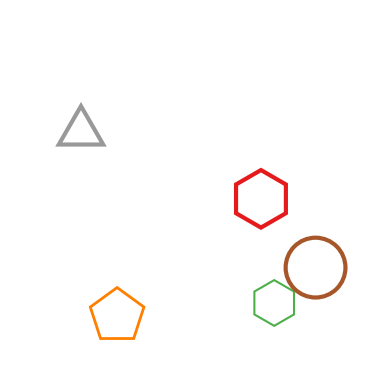[{"shape": "hexagon", "thickness": 3, "radius": 0.37, "center": [0.678, 0.484]}, {"shape": "hexagon", "thickness": 1.5, "radius": 0.3, "center": [0.712, 0.213]}, {"shape": "pentagon", "thickness": 2, "radius": 0.37, "center": [0.304, 0.18]}, {"shape": "circle", "thickness": 3, "radius": 0.39, "center": [0.82, 0.305]}, {"shape": "triangle", "thickness": 3, "radius": 0.33, "center": [0.21, 0.658]}]